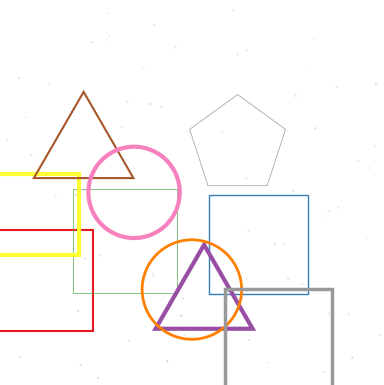[{"shape": "square", "thickness": 1.5, "radius": 0.66, "center": [0.11, 0.271]}, {"shape": "square", "thickness": 1, "radius": 0.65, "center": [0.671, 0.365]}, {"shape": "square", "thickness": 0.5, "radius": 0.67, "center": [0.324, 0.374]}, {"shape": "triangle", "thickness": 3, "radius": 0.73, "center": [0.53, 0.219]}, {"shape": "circle", "thickness": 2, "radius": 0.65, "center": [0.498, 0.248]}, {"shape": "square", "thickness": 3, "radius": 0.52, "center": [0.1, 0.443]}, {"shape": "triangle", "thickness": 1.5, "radius": 0.75, "center": [0.217, 0.612]}, {"shape": "circle", "thickness": 3, "radius": 0.59, "center": [0.348, 0.5]}, {"shape": "pentagon", "thickness": 0.5, "radius": 0.65, "center": [0.617, 0.624]}, {"shape": "square", "thickness": 2.5, "radius": 0.69, "center": [0.724, 0.11]}]